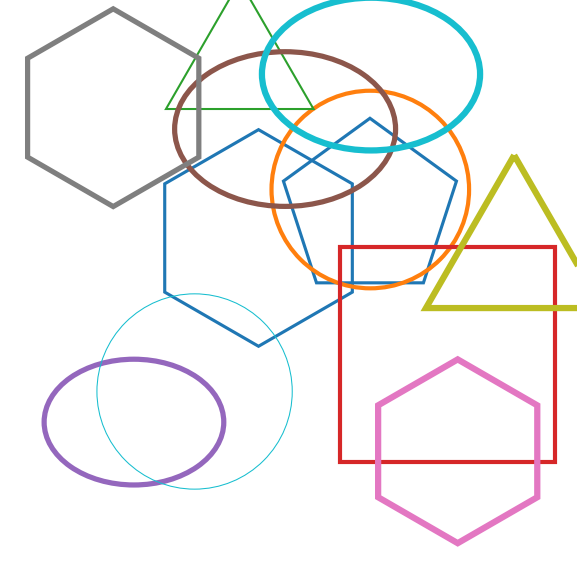[{"shape": "hexagon", "thickness": 1.5, "radius": 0.94, "center": [0.448, 0.587]}, {"shape": "pentagon", "thickness": 1.5, "radius": 0.79, "center": [0.641, 0.637]}, {"shape": "circle", "thickness": 2, "radius": 0.86, "center": [0.641, 0.671]}, {"shape": "triangle", "thickness": 1, "radius": 0.74, "center": [0.415, 0.884]}, {"shape": "square", "thickness": 2, "radius": 0.93, "center": [0.775, 0.386]}, {"shape": "oval", "thickness": 2.5, "radius": 0.78, "center": [0.232, 0.268]}, {"shape": "oval", "thickness": 2.5, "radius": 0.96, "center": [0.494, 0.776]}, {"shape": "hexagon", "thickness": 3, "radius": 0.8, "center": [0.793, 0.218]}, {"shape": "hexagon", "thickness": 2.5, "radius": 0.86, "center": [0.196, 0.813]}, {"shape": "triangle", "thickness": 3, "radius": 0.88, "center": [0.89, 0.554]}, {"shape": "circle", "thickness": 0.5, "radius": 0.85, "center": [0.337, 0.321]}, {"shape": "oval", "thickness": 3, "radius": 0.94, "center": [0.642, 0.871]}]